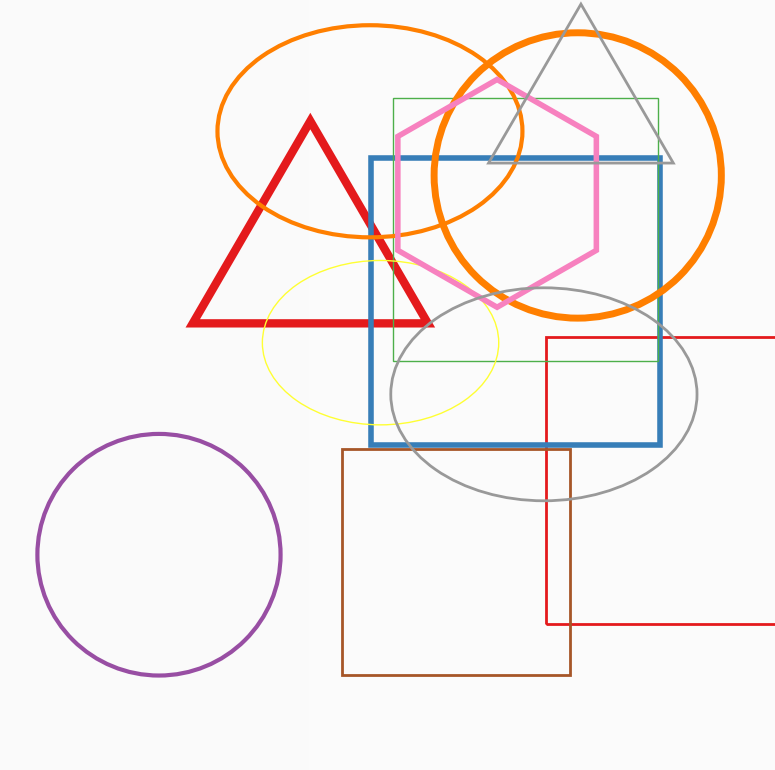[{"shape": "square", "thickness": 1, "radius": 0.93, "center": [0.891, 0.376]}, {"shape": "triangle", "thickness": 3, "radius": 0.88, "center": [0.4, 0.668]}, {"shape": "square", "thickness": 2, "radius": 0.93, "center": [0.665, 0.608]}, {"shape": "square", "thickness": 0.5, "radius": 0.85, "center": [0.678, 0.702]}, {"shape": "circle", "thickness": 1.5, "radius": 0.78, "center": [0.205, 0.28]}, {"shape": "oval", "thickness": 1.5, "radius": 0.98, "center": [0.477, 0.83]}, {"shape": "circle", "thickness": 2.5, "radius": 0.93, "center": [0.745, 0.772]}, {"shape": "oval", "thickness": 0.5, "radius": 0.76, "center": [0.491, 0.555]}, {"shape": "square", "thickness": 1, "radius": 0.73, "center": [0.588, 0.27]}, {"shape": "hexagon", "thickness": 2, "radius": 0.74, "center": [0.641, 0.749]}, {"shape": "triangle", "thickness": 1, "radius": 0.69, "center": [0.75, 0.857]}, {"shape": "oval", "thickness": 1, "radius": 0.99, "center": [0.702, 0.488]}]